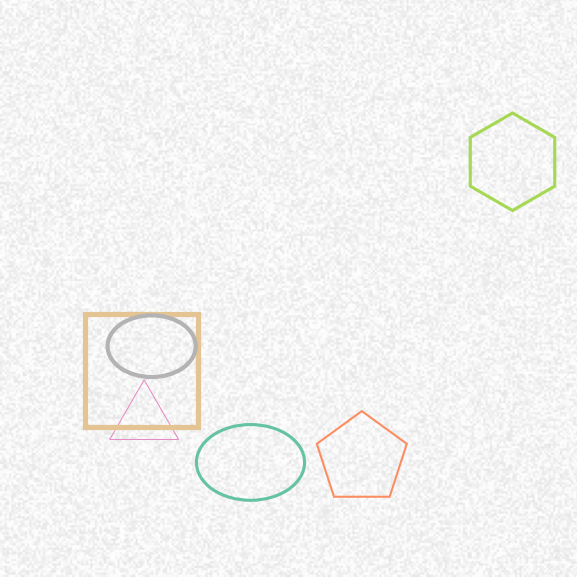[{"shape": "oval", "thickness": 1.5, "radius": 0.47, "center": [0.434, 0.198]}, {"shape": "pentagon", "thickness": 1, "radius": 0.41, "center": [0.627, 0.205]}, {"shape": "triangle", "thickness": 0.5, "radius": 0.34, "center": [0.25, 0.273]}, {"shape": "hexagon", "thickness": 1.5, "radius": 0.42, "center": [0.887, 0.719]}, {"shape": "square", "thickness": 2.5, "radius": 0.49, "center": [0.245, 0.357]}, {"shape": "oval", "thickness": 2, "radius": 0.38, "center": [0.263, 0.4]}]